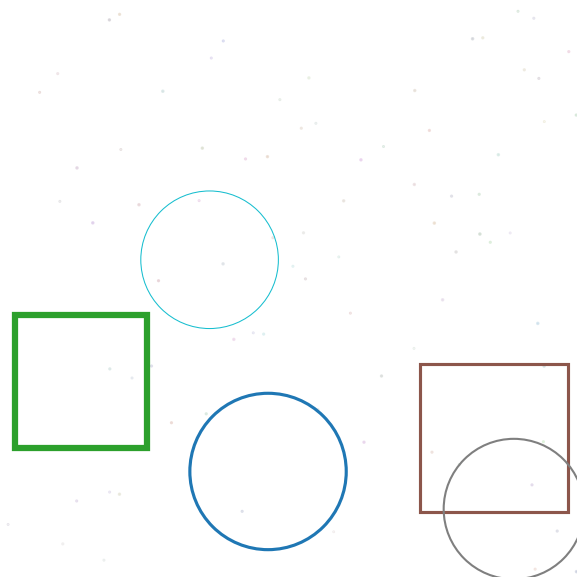[{"shape": "circle", "thickness": 1.5, "radius": 0.68, "center": [0.464, 0.183]}, {"shape": "square", "thickness": 3, "radius": 0.57, "center": [0.14, 0.339]}, {"shape": "square", "thickness": 1.5, "radius": 0.64, "center": [0.855, 0.241]}, {"shape": "circle", "thickness": 1, "radius": 0.61, "center": [0.89, 0.118]}, {"shape": "circle", "thickness": 0.5, "radius": 0.6, "center": [0.363, 0.549]}]